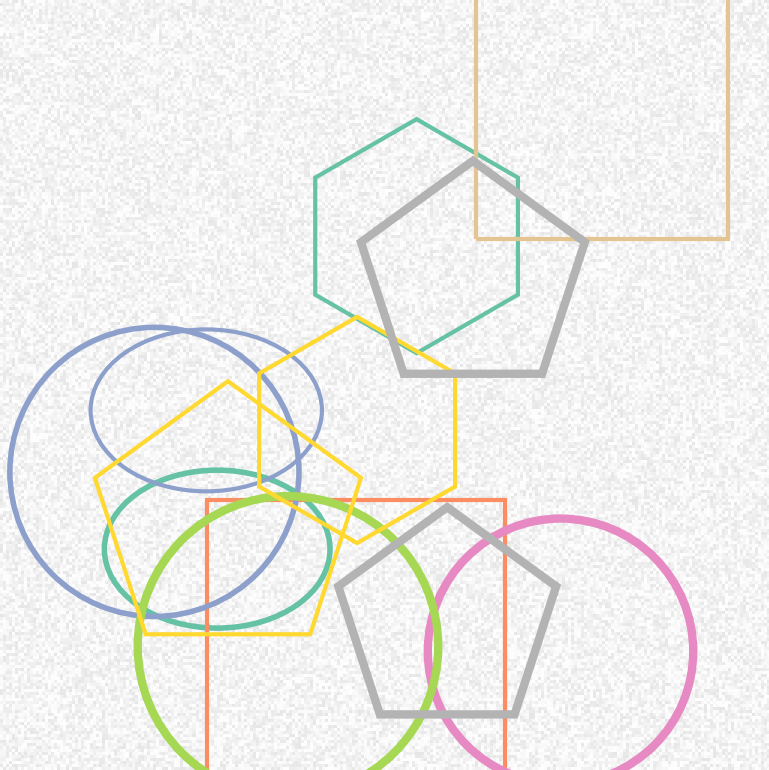[{"shape": "oval", "thickness": 2, "radius": 0.73, "center": [0.282, 0.287]}, {"shape": "hexagon", "thickness": 1.5, "radius": 0.76, "center": [0.541, 0.693]}, {"shape": "square", "thickness": 1.5, "radius": 0.97, "center": [0.462, 0.156]}, {"shape": "oval", "thickness": 1.5, "radius": 0.75, "center": [0.268, 0.467]}, {"shape": "circle", "thickness": 2, "radius": 0.94, "center": [0.201, 0.387]}, {"shape": "circle", "thickness": 3, "radius": 0.86, "center": [0.728, 0.154]}, {"shape": "circle", "thickness": 3, "radius": 0.98, "center": [0.374, 0.16]}, {"shape": "hexagon", "thickness": 1.5, "radius": 0.73, "center": [0.464, 0.442]}, {"shape": "pentagon", "thickness": 1.5, "radius": 0.91, "center": [0.296, 0.323]}, {"shape": "square", "thickness": 1.5, "radius": 0.82, "center": [0.782, 0.853]}, {"shape": "pentagon", "thickness": 3, "radius": 0.74, "center": [0.581, 0.193]}, {"shape": "pentagon", "thickness": 3, "radius": 0.76, "center": [0.614, 0.638]}]